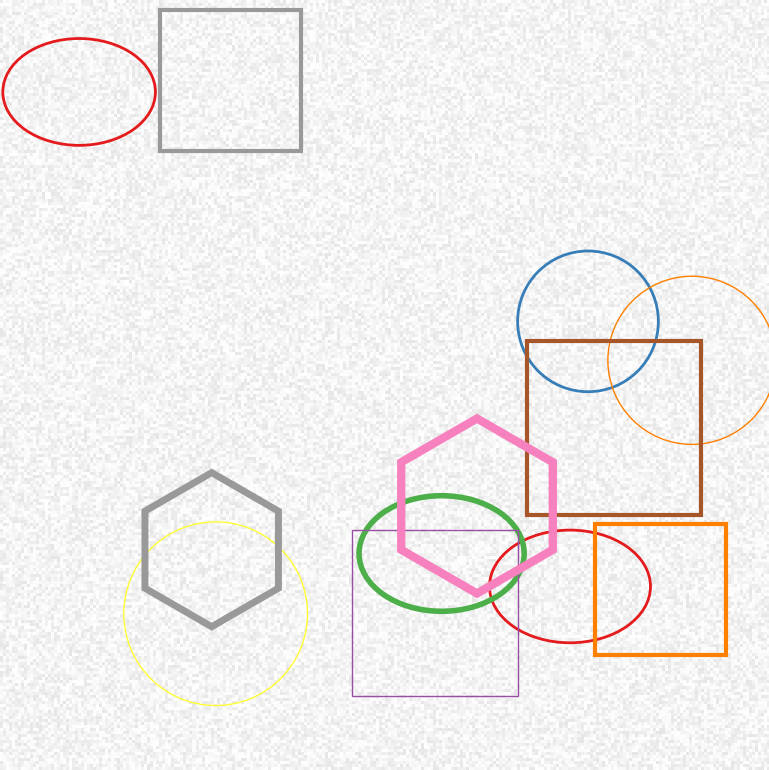[{"shape": "oval", "thickness": 1, "radius": 0.52, "center": [0.74, 0.238]}, {"shape": "oval", "thickness": 1, "radius": 0.5, "center": [0.103, 0.881]}, {"shape": "circle", "thickness": 1, "radius": 0.46, "center": [0.764, 0.583]}, {"shape": "oval", "thickness": 2, "radius": 0.54, "center": [0.574, 0.281]}, {"shape": "square", "thickness": 0.5, "radius": 0.54, "center": [0.565, 0.204]}, {"shape": "square", "thickness": 1.5, "radius": 0.43, "center": [0.858, 0.235]}, {"shape": "circle", "thickness": 0.5, "radius": 0.55, "center": [0.899, 0.532]}, {"shape": "circle", "thickness": 0.5, "radius": 0.6, "center": [0.28, 0.203]}, {"shape": "square", "thickness": 1.5, "radius": 0.57, "center": [0.797, 0.444]}, {"shape": "hexagon", "thickness": 3, "radius": 0.57, "center": [0.62, 0.343]}, {"shape": "square", "thickness": 1.5, "radius": 0.46, "center": [0.299, 0.895]}, {"shape": "hexagon", "thickness": 2.5, "radius": 0.5, "center": [0.275, 0.286]}]